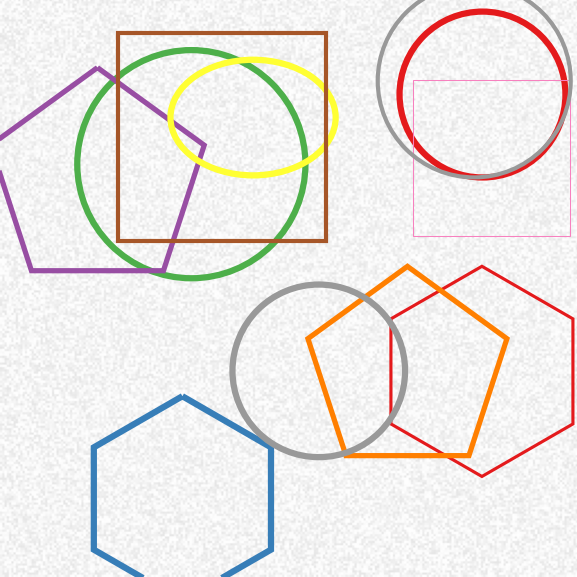[{"shape": "hexagon", "thickness": 1.5, "radius": 0.91, "center": [0.835, 0.356]}, {"shape": "circle", "thickness": 3, "radius": 0.72, "center": [0.835, 0.835]}, {"shape": "hexagon", "thickness": 3, "radius": 0.89, "center": [0.316, 0.136]}, {"shape": "circle", "thickness": 3, "radius": 0.99, "center": [0.331, 0.715]}, {"shape": "pentagon", "thickness": 2.5, "radius": 0.97, "center": [0.169, 0.688]}, {"shape": "pentagon", "thickness": 2.5, "radius": 0.91, "center": [0.706, 0.357]}, {"shape": "oval", "thickness": 3, "radius": 0.71, "center": [0.438, 0.796]}, {"shape": "square", "thickness": 2, "radius": 0.9, "center": [0.385, 0.762]}, {"shape": "square", "thickness": 0.5, "radius": 0.68, "center": [0.851, 0.726]}, {"shape": "circle", "thickness": 2, "radius": 0.84, "center": [0.821, 0.859]}, {"shape": "circle", "thickness": 3, "radius": 0.75, "center": [0.552, 0.357]}]